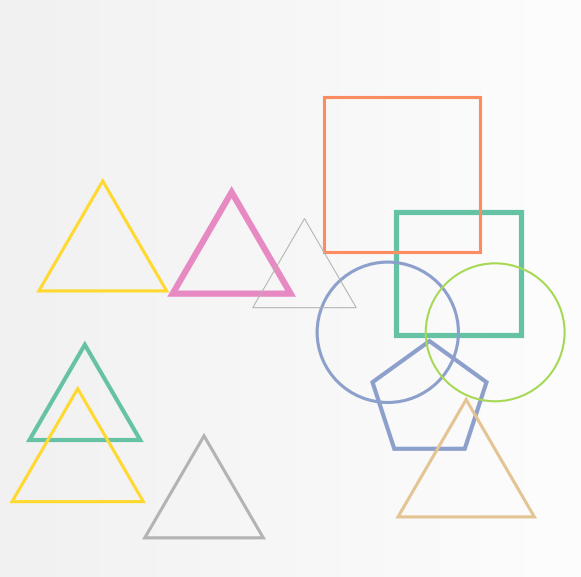[{"shape": "square", "thickness": 2.5, "radius": 0.53, "center": [0.789, 0.526]}, {"shape": "triangle", "thickness": 2, "radius": 0.55, "center": [0.146, 0.292]}, {"shape": "square", "thickness": 1.5, "radius": 0.67, "center": [0.692, 0.697]}, {"shape": "circle", "thickness": 1.5, "radius": 0.61, "center": [0.667, 0.424]}, {"shape": "pentagon", "thickness": 2, "radius": 0.52, "center": [0.739, 0.305]}, {"shape": "triangle", "thickness": 3, "radius": 0.59, "center": [0.399, 0.549]}, {"shape": "circle", "thickness": 1, "radius": 0.6, "center": [0.852, 0.424]}, {"shape": "triangle", "thickness": 1.5, "radius": 0.63, "center": [0.177, 0.559]}, {"shape": "triangle", "thickness": 1.5, "radius": 0.65, "center": [0.134, 0.196]}, {"shape": "triangle", "thickness": 1.5, "radius": 0.68, "center": [0.802, 0.172]}, {"shape": "triangle", "thickness": 0.5, "radius": 0.51, "center": [0.524, 0.518]}, {"shape": "triangle", "thickness": 1.5, "radius": 0.59, "center": [0.351, 0.127]}]